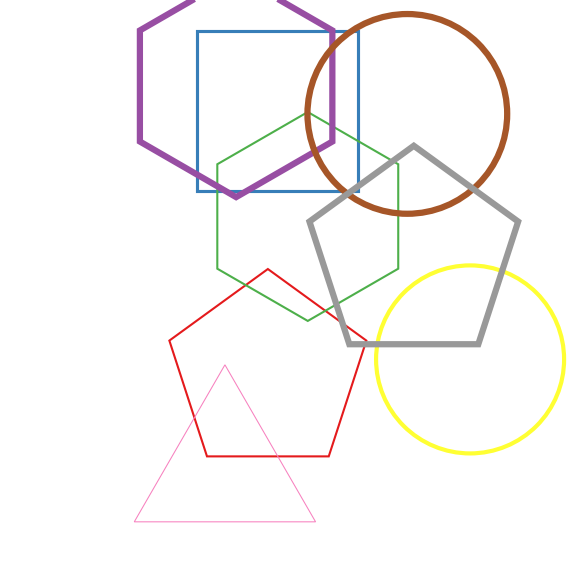[{"shape": "pentagon", "thickness": 1, "radius": 0.9, "center": [0.464, 0.354]}, {"shape": "square", "thickness": 1.5, "radius": 0.7, "center": [0.481, 0.807]}, {"shape": "hexagon", "thickness": 1, "radius": 0.9, "center": [0.533, 0.624]}, {"shape": "hexagon", "thickness": 3, "radius": 0.96, "center": [0.409, 0.85]}, {"shape": "circle", "thickness": 2, "radius": 0.81, "center": [0.814, 0.377]}, {"shape": "circle", "thickness": 3, "radius": 0.86, "center": [0.705, 0.802]}, {"shape": "triangle", "thickness": 0.5, "radius": 0.91, "center": [0.389, 0.186]}, {"shape": "pentagon", "thickness": 3, "radius": 0.95, "center": [0.717, 0.557]}]